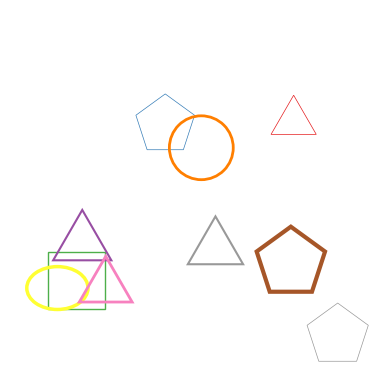[{"shape": "triangle", "thickness": 0.5, "radius": 0.34, "center": [0.763, 0.685]}, {"shape": "pentagon", "thickness": 0.5, "radius": 0.4, "center": [0.429, 0.676]}, {"shape": "square", "thickness": 1, "radius": 0.37, "center": [0.199, 0.271]}, {"shape": "triangle", "thickness": 1.5, "radius": 0.44, "center": [0.214, 0.367]}, {"shape": "circle", "thickness": 2, "radius": 0.41, "center": [0.523, 0.616]}, {"shape": "oval", "thickness": 2.5, "radius": 0.4, "center": [0.149, 0.252]}, {"shape": "pentagon", "thickness": 3, "radius": 0.47, "center": [0.755, 0.318]}, {"shape": "triangle", "thickness": 2, "radius": 0.4, "center": [0.275, 0.255]}, {"shape": "triangle", "thickness": 1.5, "radius": 0.41, "center": [0.56, 0.355]}, {"shape": "pentagon", "thickness": 0.5, "radius": 0.42, "center": [0.877, 0.129]}]